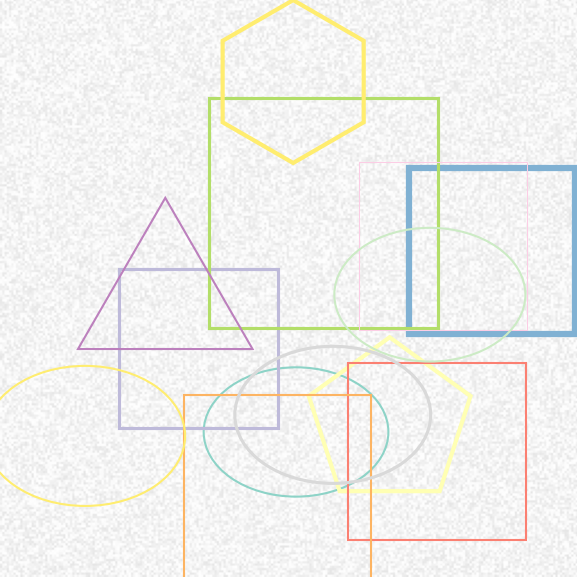[{"shape": "oval", "thickness": 1, "radius": 0.8, "center": [0.513, 0.251]}, {"shape": "pentagon", "thickness": 2, "radius": 0.74, "center": [0.675, 0.268]}, {"shape": "square", "thickness": 1.5, "radius": 0.69, "center": [0.344, 0.396]}, {"shape": "square", "thickness": 1, "radius": 0.77, "center": [0.757, 0.217]}, {"shape": "square", "thickness": 3, "radius": 0.72, "center": [0.852, 0.564]}, {"shape": "square", "thickness": 1, "radius": 0.81, "center": [0.48, 0.154]}, {"shape": "square", "thickness": 1.5, "radius": 0.99, "center": [0.56, 0.63]}, {"shape": "square", "thickness": 0.5, "radius": 0.73, "center": [0.767, 0.573]}, {"shape": "oval", "thickness": 1.5, "radius": 0.85, "center": [0.576, 0.281]}, {"shape": "triangle", "thickness": 1, "radius": 0.87, "center": [0.286, 0.482]}, {"shape": "oval", "thickness": 1, "radius": 0.83, "center": [0.744, 0.489]}, {"shape": "oval", "thickness": 1, "radius": 0.87, "center": [0.147, 0.244]}, {"shape": "hexagon", "thickness": 2, "radius": 0.71, "center": [0.508, 0.858]}]